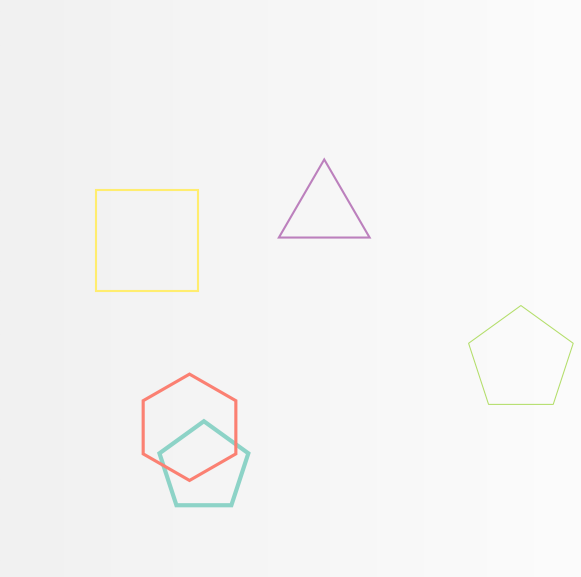[{"shape": "pentagon", "thickness": 2, "radius": 0.4, "center": [0.351, 0.189]}, {"shape": "hexagon", "thickness": 1.5, "radius": 0.46, "center": [0.326, 0.259]}, {"shape": "pentagon", "thickness": 0.5, "radius": 0.47, "center": [0.896, 0.375]}, {"shape": "triangle", "thickness": 1, "radius": 0.45, "center": [0.558, 0.633]}, {"shape": "square", "thickness": 1, "radius": 0.44, "center": [0.253, 0.582]}]